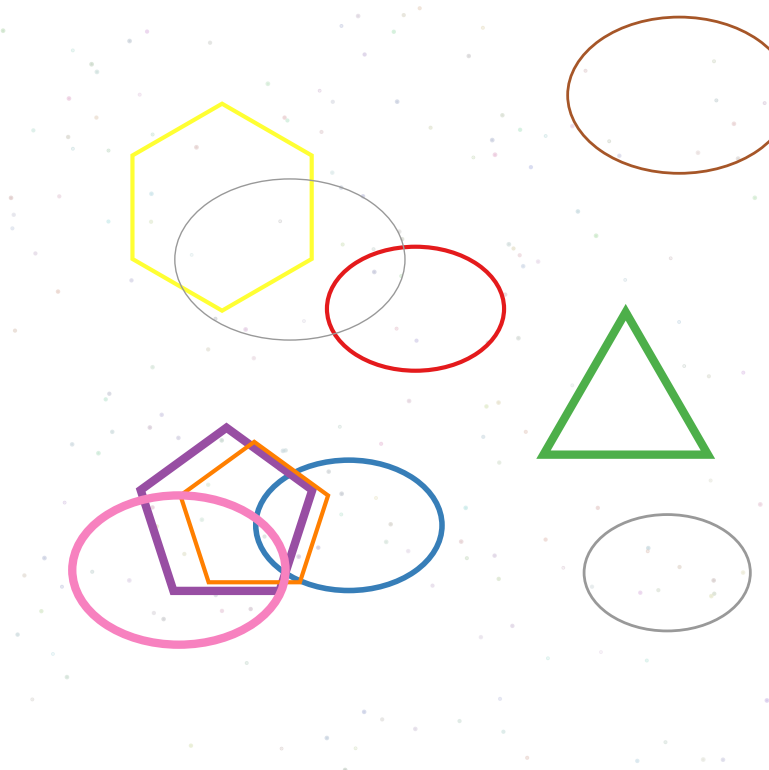[{"shape": "oval", "thickness": 1.5, "radius": 0.58, "center": [0.54, 0.599]}, {"shape": "oval", "thickness": 2, "radius": 0.6, "center": [0.453, 0.318]}, {"shape": "triangle", "thickness": 3, "radius": 0.62, "center": [0.813, 0.471]}, {"shape": "pentagon", "thickness": 3, "radius": 0.59, "center": [0.294, 0.327]}, {"shape": "pentagon", "thickness": 1.5, "radius": 0.5, "center": [0.33, 0.325]}, {"shape": "hexagon", "thickness": 1.5, "radius": 0.67, "center": [0.288, 0.731]}, {"shape": "oval", "thickness": 1, "radius": 0.72, "center": [0.882, 0.876]}, {"shape": "oval", "thickness": 3, "radius": 0.69, "center": [0.232, 0.26]}, {"shape": "oval", "thickness": 0.5, "radius": 0.75, "center": [0.376, 0.663]}, {"shape": "oval", "thickness": 1, "radius": 0.54, "center": [0.867, 0.256]}]